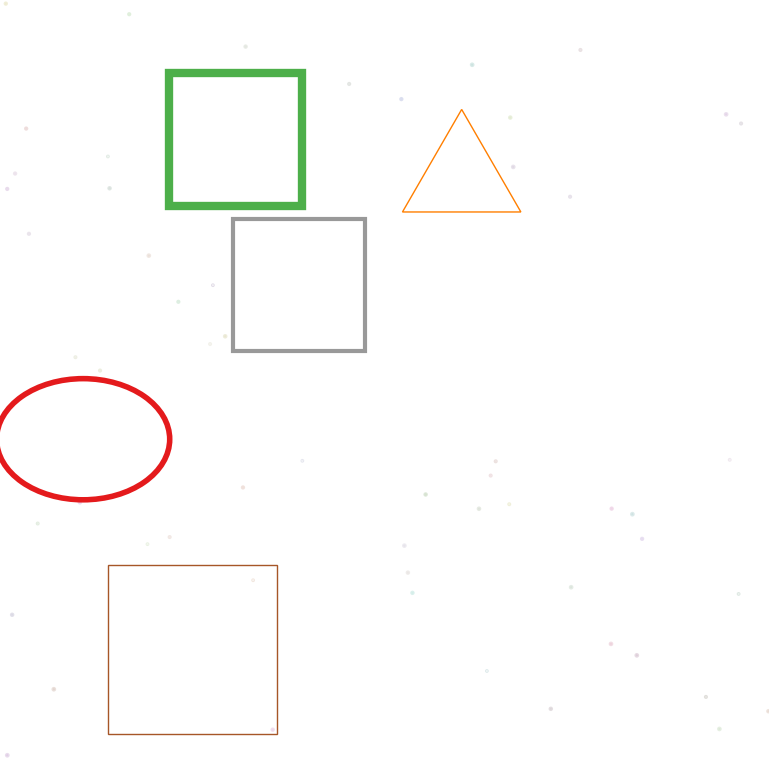[{"shape": "oval", "thickness": 2, "radius": 0.56, "center": [0.108, 0.43]}, {"shape": "square", "thickness": 3, "radius": 0.43, "center": [0.306, 0.819]}, {"shape": "triangle", "thickness": 0.5, "radius": 0.44, "center": [0.6, 0.769]}, {"shape": "square", "thickness": 0.5, "radius": 0.55, "center": [0.25, 0.156]}, {"shape": "square", "thickness": 1.5, "radius": 0.43, "center": [0.388, 0.63]}]